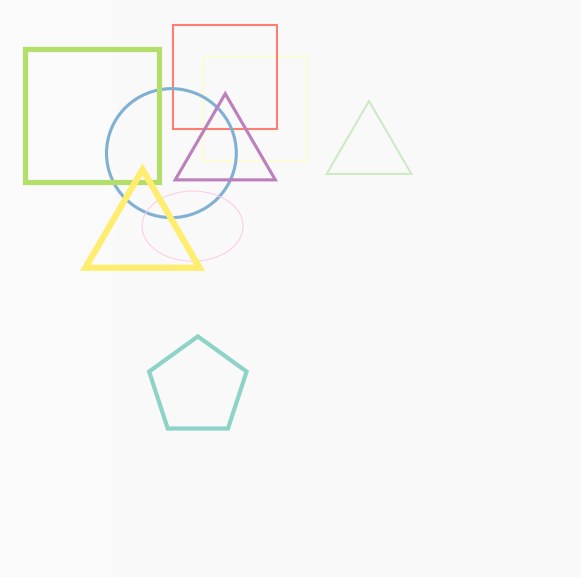[{"shape": "pentagon", "thickness": 2, "radius": 0.44, "center": [0.34, 0.328]}, {"shape": "square", "thickness": 0.5, "radius": 0.45, "center": [0.438, 0.812]}, {"shape": "square", "thickness": 1, "radius": 0.45, "center": [0.387, 0.866]}, {"shape": "circle", "thickness": 1.5, "radius": 0.56, "center": [0.295, 0.734]}, {"shape": "square", "thickness": 2.5, "radius": 0.57, "center": [0.158, 0.8]}, {"shape": "oval", "thickness": 0.5, "radius": 0.43, "center": [0.331, 0.608]}, {"shape": "triangle", "thickness": 1.5, "radius": 0.5, "center": [0.388, 0.737]}, {"shape": "triangle", "thickness": 1, "radius": 0.42, "center": [0.635, 0.74]}, {"shape": "triangle", "thickness": 3, "radius": 0.57, "center": [0.245, 0.592]}]